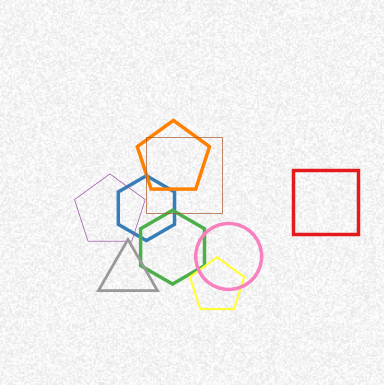[{"shape": "square", "thickness": 2.5, "radius": 0.42, "center": [0.846, 0.475]}, {"shape": "hexagon", "thickness": 2.5, "radius": 0.42, "center": [0.38, 0.459]}, {"shape": "hexagon", "thickness": 2.5, "radius": 0.48, "center": [0.448, 0.358]}, {"shape": "pentagon", "thickness": 0.5, "radius": 0.48, "center": [0.285, 0.452]}, {"shape": "pentagon", "thickness": 2.5, "radius": 0.49, "center": [0.45, 0.589]}, {"shape": "pentagon", "thickness": 1.5, "radius": 0.37, "center": [0.564, 0.257]}, {"shape": "square", "thickness": 0.5, "radius": 0.5, "center": [0.478, 0.545]}, {"shape": "circle", "thickness": 2.5, "radius": 0.43, "center": [0.594, 0.334]}, {"shape": "triangle", "thickness": 2, "radius": 0.44, "center": [0.332, 0.289]}]